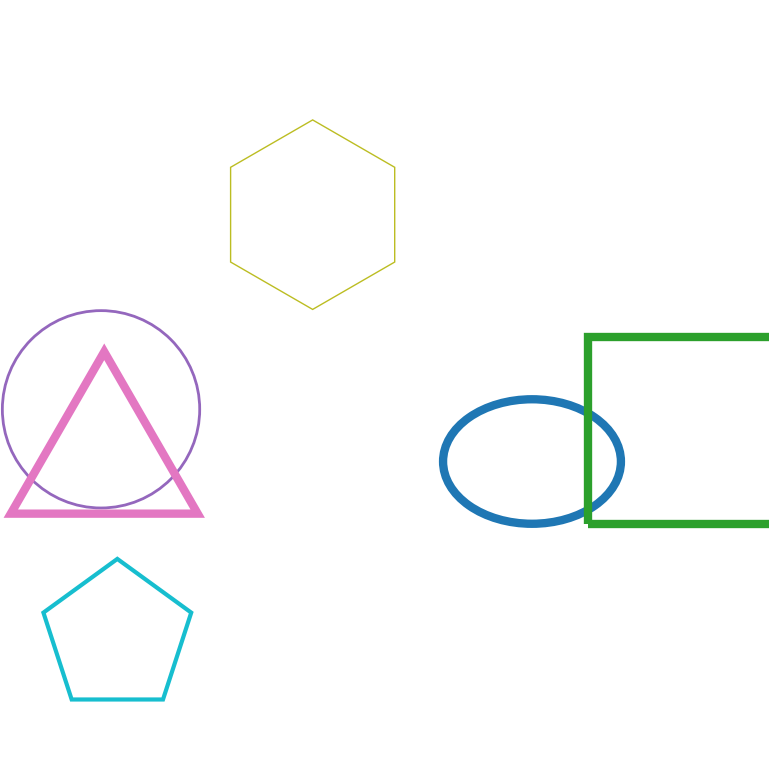[{"shape": "oval", "thickness": 3, "radius": 0.58, "center": [0.691, 0.401]}, {"shape": "square", "thickness": 3, "radius": 0.61, "center": [0.885, 0.44]}, {"shape": "circle", "thickness": 1, "radius": 0.64, "center": [0.131, 0.468]}, {"shape": "triangle", "thickness": 3, "radius": 0.7, "center": [0.135, 0.403]}, {"shape": "hexagon", "thickness": 0.5, "radius": 0.62, "center": [0.406, 0.721]}, {"shape": "pentagon", "thickness": 1.5, "radius": 0.5, "center": [0.152, 0.173]}]